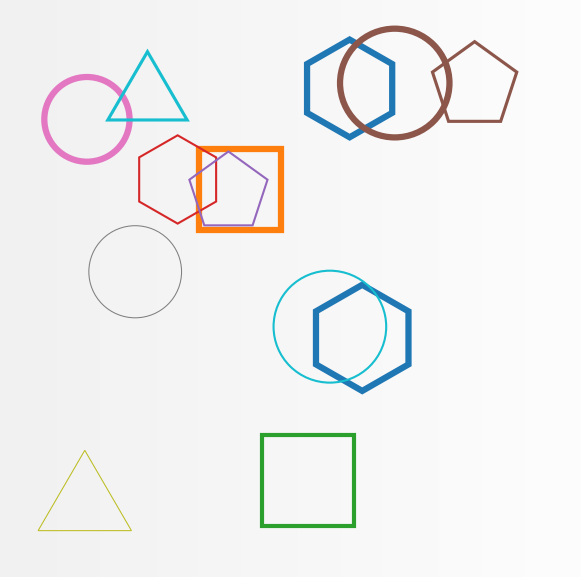[{"shape": "hexagon", "thickness": 3, "radius": 0.46, "center": [0.623, 0.414]}, {"shape": "hexagon", "thickness": 3, "radius": 0.42, "center": [0.602, 0.846]}, {"shape": "square", "thickness": 3, "radius": 0.35, "center": [0.413, 0.67]}, {"shape": "square", "thickness": 2, "radius": 0.4, "center": [0.529, 0.167]}, {"shape": "hexagon", "thickness": 1, "radius": 0.38, "center": [0.306, 0.688]}, {"shape": "pentagon", "thickness": 1, "radius": 0.35, "center": [0.393, 0.666]}, {"shape": "circle", "thickness": 3, "radius": 0.47, "center": [0.679, 0.855]}, {"shape": "pentagon", "thickness": 1.5, "radius": 0.38, "center": [0.817, 0.851]}, {"shape": "circle", "thickness": 3, "radius": 0.37, "center": [0.15, 0.792]}, {"shape": "circle", "thickness": 0.5, "radius": 0.4, "center": [0.233, 0.529]}, {"shape": "triangle", "thickness": 0.5, "radius": 0.46, "center": [0.146, 0.127]}, {"shape": "circle", "thickness": 1, "radius": 0.48, "center": [0.568, 0.433]}, {"shape": "triangle", "thickness": 1.5, "radius": 0.39, "center": [0.254, 0.831]}]